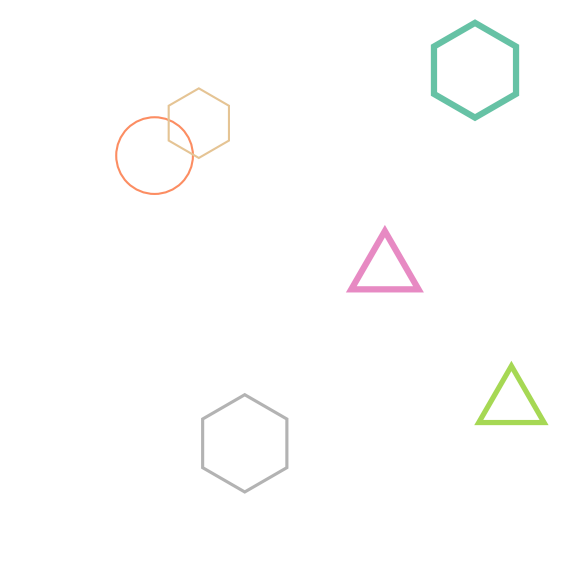[{"shape": "hexagon", "thickness": 3, "radius": 0.41, "center": [0.823, 0.878]}, {"shape": "circle", "thickness": 1, "radius": 0.33, "center": [0.268, 0.73]}, {"shape": "triangle", "thickness": 3, "radius": 0.34, "center": [0.666, 0.532]}, {"shape": "triangle", "thickness": 2.5, "radius": 0.33, "center": [0.886, 0.3]}, {"shape": "hexagon", "thickness": 1, "radius": 0.3, "center": [0.344, 0.786]}, {"shape": "hexagon", "thickness": 1.5, "radius": 0.42, "center": [0.424, 0.231]}]